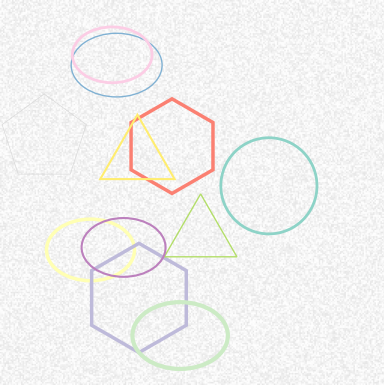[{"shape": "circle", "thickness": 2, "radius": 0.62, "center": [0.698, 0.517]}, {"shape": "oval", "thickness": 2.5, "radius": 0.57, "center": [0.235, 0.351]}, {"shape": "hexagon", "thickness": 2.5, "radius": 0.71, "center": [0.361, 0.226]}, {"shape": "hexagon", "thickness": 2.5, "radius": 0.61, "center": [0.447, 0.62]}, {"shape": "oval", "thickness": 1, "radius": 0.59, "center": [0.303, 0.831]}, {"shape": "triangle", "thickness": 1, "radius": 0.54, "center": [0.521, 0.387]}, {"shape": "oval", "thickness": 2, "radius": 0.52, "center": [0.291, 0.858]}, {"shape": "pentagon", "thickness": 0.5, "radius": 0.57, "center": [0.115, 0.641]}, {"shape": "oval", "thickness": 1.5, "radius": 0.55, "center": [0.321, 0.357]}, {"shape": "oval", "thickness": 3, "radius": 0.62, "center": [0.468, 0.128]}, {"shape": "triangle", "thickness": 1.5, "radius": 0.56, "center": [0.357, 0.59]}]